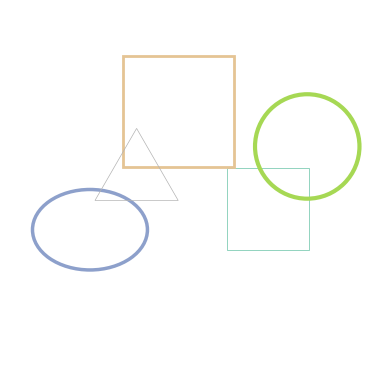[{"shape": "square", "thickness": 0.5, "radius": 0.53, "center": [0.697, 0.457]}, {"shape": "oval", "thickness": 2.5, "radius": 0.75, "center": [0.234, 0.403]}, {"shape": "circle", "thickness": 3, "radius": 0.68, "center": [0.798, 0.62]}, {"shape": "square", "thickness": 2, "radius": 0.72, "center": [0.464, 0.711]}, {"shape": "triangle", "thickness": 0.5, "radius": 0.62, "center": [0.355, 0.542]}]